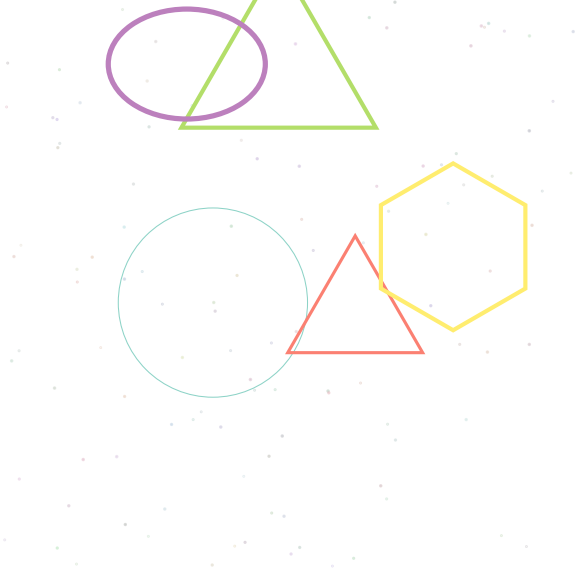[{"shape": "circle", "thickness": 0.5, "radius": 0.82, "center": [0.369, 0.475]}, {"shape": "triangle", "thickness": 1.5, "radius": 0.67, "center": [0.615, 0.456]}, {"shape": "triangle", "thickness": 2, "radius": 0.97, "center": [0.483, 0.875]}, {"shape": "oval", "thickness": 2.5, "radius": 0.68, "center": [0.323, 0.888]}, {"shape": "hexagon", "thickness": 2, "radius": 0.72, "center": [0.785, 0.572]}]